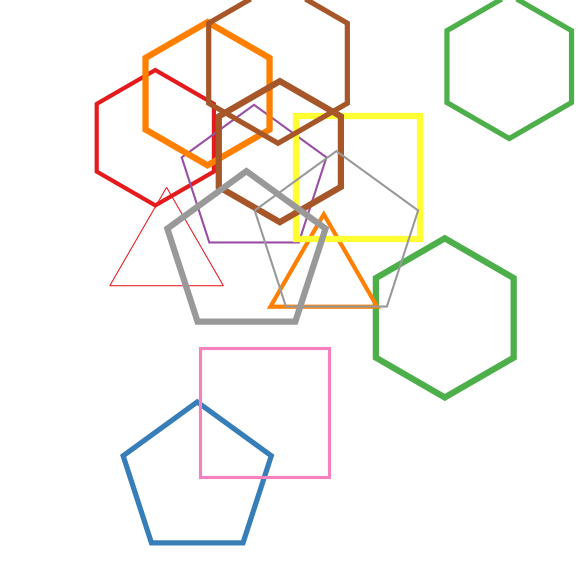[{"shape": "triangle", "thickness": 0.5, "radius": 0.57, "center": [0.288, 0.561]}, {"shape": "hexagon", "thickness": 2, "radius": 0.59, "center": [0.269, 0.761]}, {"shape": "pentagon", "thickness": 2.5, "radius": 0.67, "center": [0.342, 0.168]}, {"shape": "hexagon", "thickness": 3, "radius": 0.69, "center": [0.77, 0.449]}, {"shape": "hexagon", "thickness": 2.5, "radius": 0.62, "center": [0.882, 0.884]}, {"shape": "pentagon", "thickness": 1, "radius": 0.66, "center": [0.44, 0.686]}, {"shape": "triangle", "thickness": 2, "radius": 0.53, "center": [0.561, 0.521]}, {"shape": "hexagon", "thickness": 3, "radius": 0.62, "center": [0.359, 0.837]}, {"shape": "square", "thickness": 3, "radius": 0.53, "center": [0.62, 0.692]}, {"shape": "hexagon", "thickness": 2.5, "radius": 0.69, "center": [0.481, 0.89]}, {"shape": "hexagon", "thickness": 3, "radius": 0.61, "center": [0.485, 0.737]}, {"shape": "square", "thickness": 1.5, "radius": 0.56, "center": [0.458, 0.285]}, {"shape": "pentagon", "thickness": 3, "radius": 0.72, "center": [0.427, 0.559]}, {"shape": "pentagon", "thickness": 1, "radius": 0.74, "center": [0.583, 0.589]}]